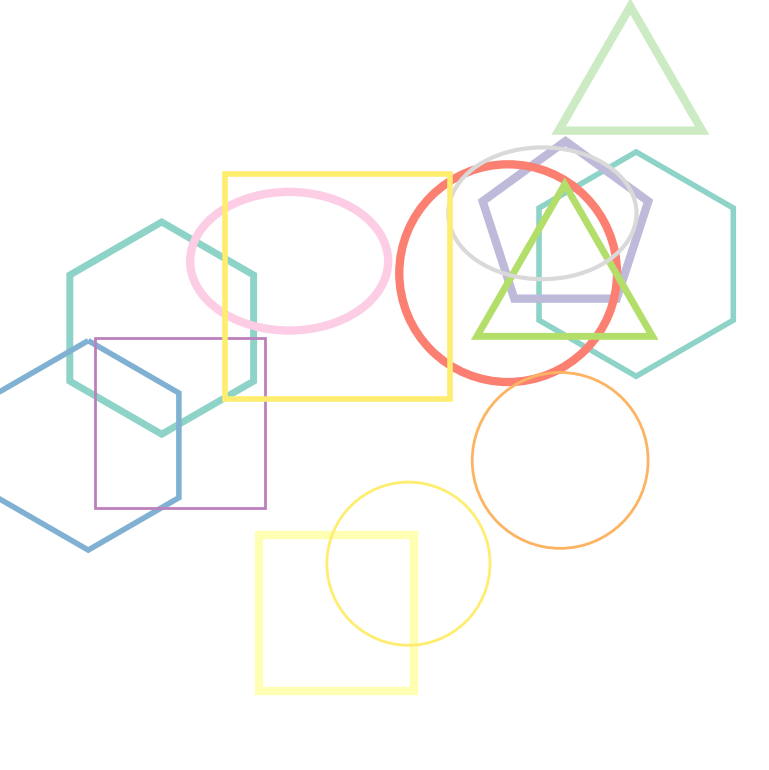[{"shape": "hexagon", "thickness": 2.5, "radius": 0.69, "center": [0.21, 0.574]}, {"shape": "hexagon", "thickness": 2, "radius": 0.73, "center": [0.826, 0.657]}, {"shape": "square", "thickness": 3, "radius": 0.5, "center": [0.437, 0.204]}, {"shape": "pentagon", "thickness": 3, "radius": 0.57, "center": [0.734, 0.704]}, {"shape": "circle", "thickness": 3, "radius": 0.71, "center": [0.66, 0.645]}, {"shape": "hexagon", "thickness": 2, "radius": 0.68, "center": [0.115, 0.422]}, {"shape": "circle", "thickness": 1, "radius": 0.57, "center": [0.727, 0.402]}, {"shape": "triangle", "thickness": 2.5, "radius": 0.66, "center": [0.733, 0.629]}, {"shape": "oval", "thickness": 3, "radius": 0.64, "center": [0.376, 0.661]}, {"shape": "oval", "thickness": 1.5, "radius": 0.61, "center": [0.704, 0.723]}, {"shape": "square", "thickness": 1, "radius": 0.55, "center": [0.234, 0.451]}, {"shape": "triangle", "thickness": 3, "radius": 0.54, "center": [0.819, 0.884]}, {"shape": "circle", "thickness": 1, "radius": 0.53, "center": [0.53, 0.268]}, {"shape": "square", "thickness": 2, "radius": 0.73, "center": [0.438, 0.628]}]